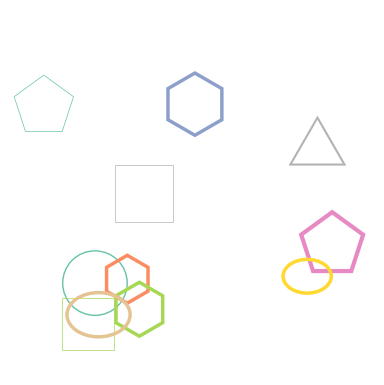[{"shape": "circle", "thickness": 1, "radius": 0.42, "center": [0.247, 0.265]}, {"shape": "pentagon", "thickness": 0.5, "radius": 0.41, "center": [0.114, 0.724]}, {"shape": "hexagon", "thickness": 2.5, "radius": 0.31, "center": [0.331, 0.275]}, {"shape": "hexagon", "thickness": 2.5, "radius": 0.4, "center": [0.506, 0.729]}, {"shape": "pentagon", "thickness": 3, "radius": 0.42, "center": [0.863, 0.364]}, {"shape": "square", "thickness": 0.5, "radius": 0.34, "center": [0.228, 0.158]}, {"shape": "hexagon", "thickness": 2.5, "radius": 0.35, "center": [0.362, 0.197]}, {"shape": "oval", "thickness": 2.5, "radius": 0.31, "center": [0.798, 0.282]}, {"shape": "oval", "thickness": 2.5, "radius": 0.41, "center": [0.256, 0.183]}, {"shape": "triangle", "thickness": 1.5, "radius": 0.41, "center": [0.825, 0.613]}, {"shape": "square", "thickness": 0.5, "radius": 0.37, "center": [0.374, 0.496]}]